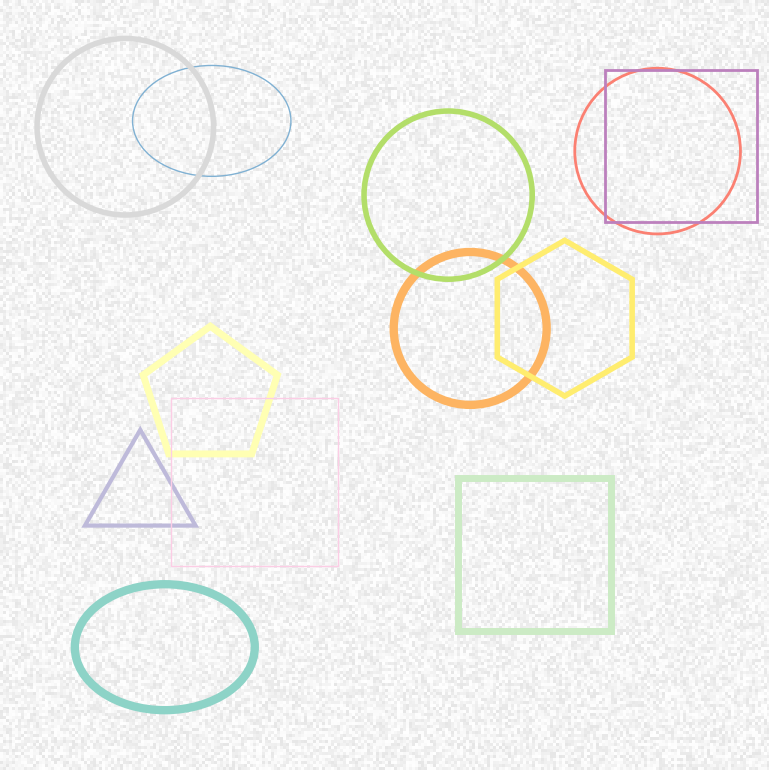[{"shape": "oval", "thickness": 3, "radius": 0.58, "center": [0.214, 0.159]}, {"shape": "pentagon", "thickness": 2.5, "radius": 0.46, "center": [0.273, 0.485]}, {"shape": "triangle", "thickness": 1.5, "radius": 0.41, "center": [0.182, 0.359]}, {"shape": "circle", "thickness": 1, "radius": 0.54, "center": [0.854, 0.804]}, {"shape": "oval", "thickness": 0.5, "radius": 0.51, "center": [0.275, 0.843]}, {"shape": "circle", "thickness": 3, "radius": 0.5, "center": [0.611, 0.573]}, {"shape": "circle", "thickness": 2, "radius": 0.55, "center": [0.582, 0.747]}, {"shape": "square", "thickness": 0.5, "radius": 0.54, "center": [0.331, 0.374]}, {"shape": "circle", "thickness": 2, "radius": 0.57, "center": [0.163, 0.835]}, {"shape": "square", "thickness": 1, "radius": 0.49, "center": [0.884, 0.81]}, {"shape": "square", "thickness": 2.5, "radius": 0.5, "center": [0.694, 0.279]}, {"shape": "hexagon", "thickness": 2, "radius": 0.51, "center": [0.733, 0.587]}]